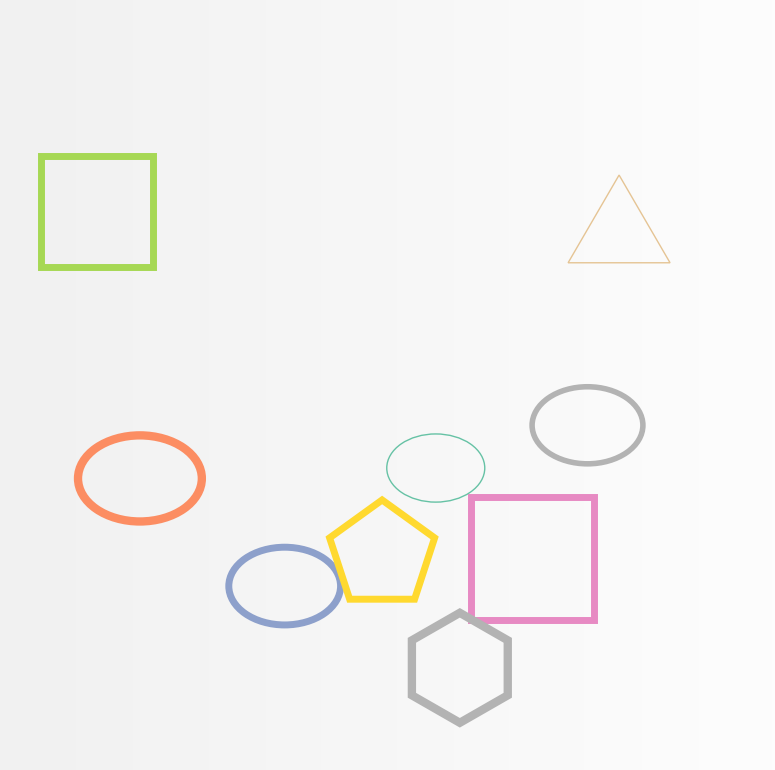[{"shape": "oval", "thickness": 0.5, "radius": 0.32, "center": [0.562, 0.392]}, {"shape": "oval", "thickness": 3, "radius": 0.4, "center": [0.181, 0.379]}, {"shape": "oval", "thickness": 2.5, "radius": 0.36, "center": [0.367, 0.239]}, {"shape": "square", "thickness": 2.5, "radius": 0.4, "center": [0.687, 0.274]}, {"shape": "square", "thickness": 2.5, "radius": 0.36, "center": [0.125, 0.725]}, {"shape": "pentagon", "thickness": 2.5, "radius": 0.36, "center": [0.493, 0.279]}, {"shape": "triangle", "thickness": 0.5, "radius": 0.38, "center": [0.799, 0.697]}, {"shape": "hexagon", "thickness": 3, "radius": 0.36, "center": [0.593, 0.133]}, {"shape": "oval", "thickness": 2, "radius": 0.36, "center": [0.758, 0.448]}]